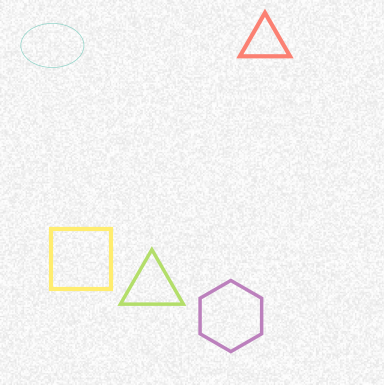[{"shape": "oval", "thickness": 0.5, "radius": 0.41, "center": [0.136, 0.882]}, {"shape": "triangle", "thickness": 3, "radius": 0.38, "center": [0.688, 0.891]}, {"shape": "triangle", "thickness": 2.5, "radius": 0.47, "center": [0.394, 0.257]}, {"shape": "hexagon", "thickness": 2.5, "radius": 0.46, "center": [0.6, 0.179]}, {"shape": "square", "thickness": 3, "radius": 0.39, "center": [0.209, 0.326]}]